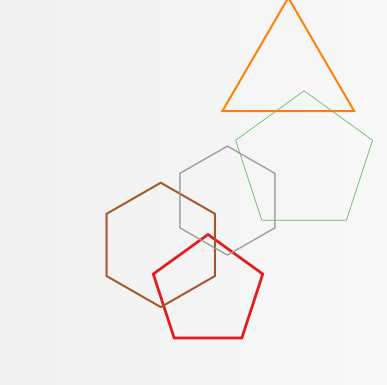[{"shape": "pentagon", "thickness": 2, "radius": 0.74, "center": [0.537, 0.242]}, {"shape": "pentagon", "thickness": 0.5, "radius": 0.93, "center": [0.785, 0.578]}, {"shape": "triangle", "thickness": 1.5, "radius": 0.98, "center": [0.744, 0.81]}, {"shape": "hexagon", "thickness": 1.5, "radius": 0.81, "center": [0.415, 0.364]}, {"shape": "hexagon", "thickness": 1, "radius": 0.71, "center": [0.587, 0.479]}]